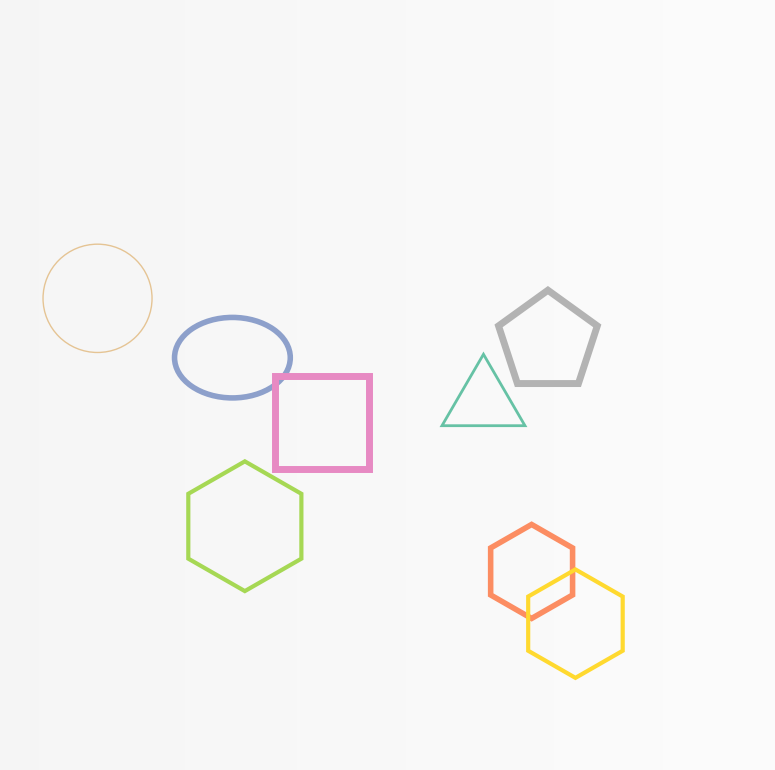[{"shape": "triangle", "thickness": 1, "radius": 0.31, "center": [0.624, 0.478]}, {"shape": "hexagon", "thickness": 2, "radius": 0.31, "center": [0.686, 0.258]}, {"shape": "oval", "thickness": 2, "radius": 0.37, "center": [0.3, 0.535]}, {"shape": "square", "thickness": 2.5, "radius": 0.3, "center": [0.416, 0.451]}, {"shape": "hexagon", "thickness": 1.5, "radius": 0.42, "center": [0.316, 0.317]}, {"shape": "hexagon", "thickness": 1.5, "radius": 0.35, "center": [0.743, 0.19]}, {"shape": "circle", "thickness": 0.5, "radius": 0.35, "center": [0.126, 0.613]}, {"shape": "pentagon", "thickness": 2.5, "radius": 0.33, "center": [0.707, 0.556]}]